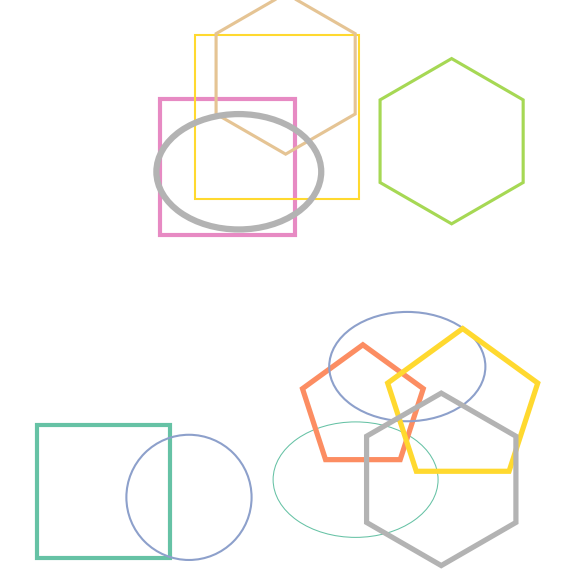[{"shape": "oval", "thickness": 0.5, "radius": 0.71, "center": [0.616, 0.169]}, {"shape": "square", "thickness": 2, "radius": 0.58, "center": [0.18, 0.147]}, {"shape": "pentagon", "thickness": 2.5, "radius": 0.55, "center": [0.628, 0.292]}, {"shape": "circle", "thickness": 1, "radius": 0.54, "center": [0.327, 0.138]}, {"shape": "oval", "thickness": 1, "radius": 0.68, "center": [0.705, 0.364]}, {"shape": "square", "thickness": 2, "radius": 0.59, "center": [0.394, 0.71]}, {"shape": "hexagon", "thickness": 1.5, "radius": 0.72, "center": [0.782, 0.755]}, {"shape": "pentagon", "thickness": 2.5, "radius": 0.68, "center": [0.801, 0.294]}, {"shape": "square", "thickness": 1, "radius": 0.71, "center": [0.48, 0.796]}, {"shape": "hexagon", "thickness": 1.5, "radius": 0.7, "center": [0.495, 0.871]}, {"shape": "oval", "thickness": 3, "radius": 0.71, "center": [0.414, 0.702]}, {"shape": "hexagon", "thickness": 2.5, "radius": 0.75, "center": [0.764, 0.169]}]